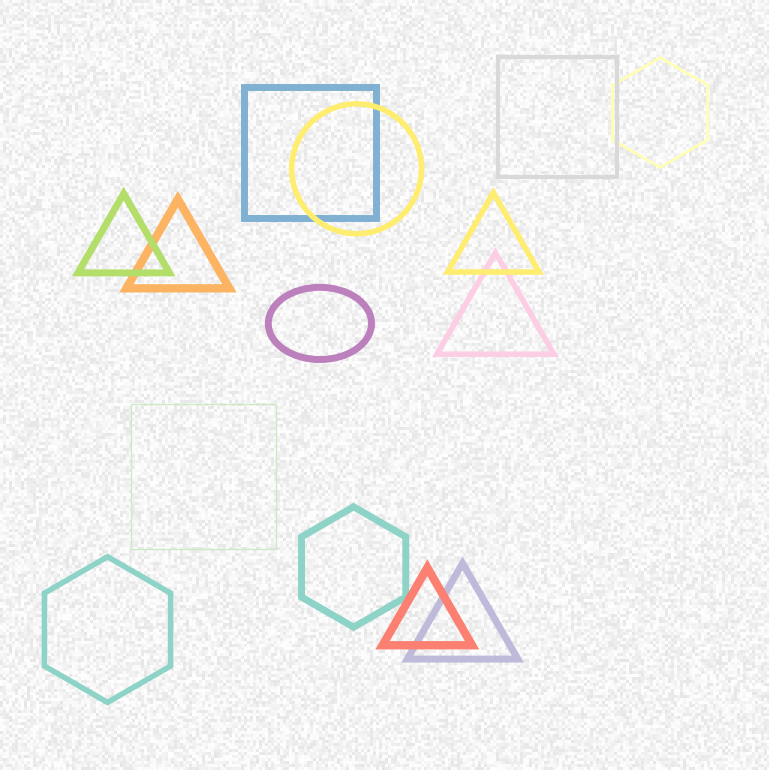[{"shape": "hexagon", "thickness": 2, "radius": 0.47, "center": [0.14, 0.182]}, {"shape": "hexagon", "thickness": 2.5, "radius": 0.39, "center": [0.459, 0.264]}, {"shape": "hexagon", "thickness": 1, "radius": 0.36, "center": [0.857, 0.854]}, {"shape": "triangle", "thickness": 2.5, "radius": 0.41, "center": [0.601, 0.186]}, {"shape": "triangle", "thickness": 3, "radius": 0.34, "center": [0.555, 0.196]}, {"shape": "square", "thickness": 2.5, "radius": 0.43, "center": [0.403, 0.802]}, {"shape": "triangle", "thickness": 3, "radius": 0.39, "center": [0.231, 0.664]}, {"shape": "triangle", "thickness": 2.5, "radius": 0.34, "center": [0.161, 0.68]}, {"shape": "triangle", "thickness": 2, "radius": 0.44, "center": [0.643, 0.584]}, {"shape": "square", "thickness": 1.5, "radius": 0.39, "center": [0.724, 0.848]}, {"shape": "oval", "thickness": 2.5, "radius": 0.34, "center": [0.415, 0.58]}, {"shape": "square", "thickness": 0.5, "radius": 0.47, "center": [0.264, 0.381]}, {"shape": "triangle", "thickness": 2, "radius": 0.34, "center": [0.641, 0.681]}, {"shape": "circle", "thickness": 2, "radius": 0.42, "center": [0.463, 0.781]}]